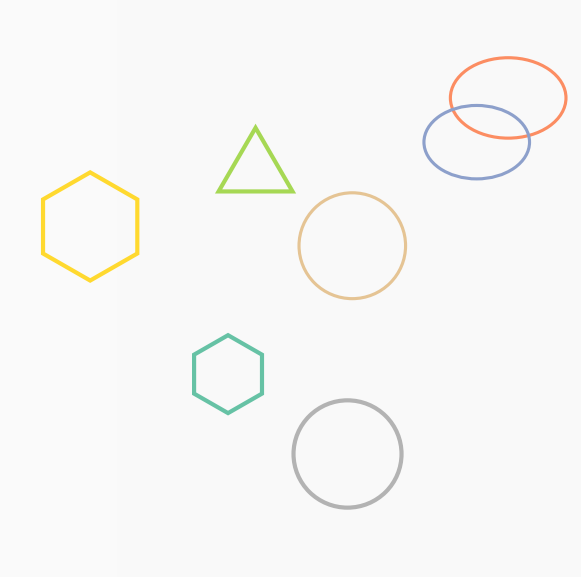[{"shape": "hexagon", "thickness": 2, "radius": 0.34, "center": [0.392, 0.351]}, {"shape": "oval", "thickness": 1.5, "radius": 0.5, "center": [0.874, 0.83]}, {"shape": "oval", "thickness": 1.5, "radius": 0.45, "center": [0.82, 0.753]}, {"shape": "triangle", "thickness": 2, "radius": 0.37, "center": [0.44, 0.704]}, {"shape": "hexagon", "thickness": 2, "radius": 0.47, "center": [0.155, 0.607]}, {"shape": "circle", "thickness": 1.5, "radius": 0.46, "center": [0.606, 0.574]}, {"shape": "circle", "thickness": 2, "radius": 0.46, "center": [0.598, 0.213]}]